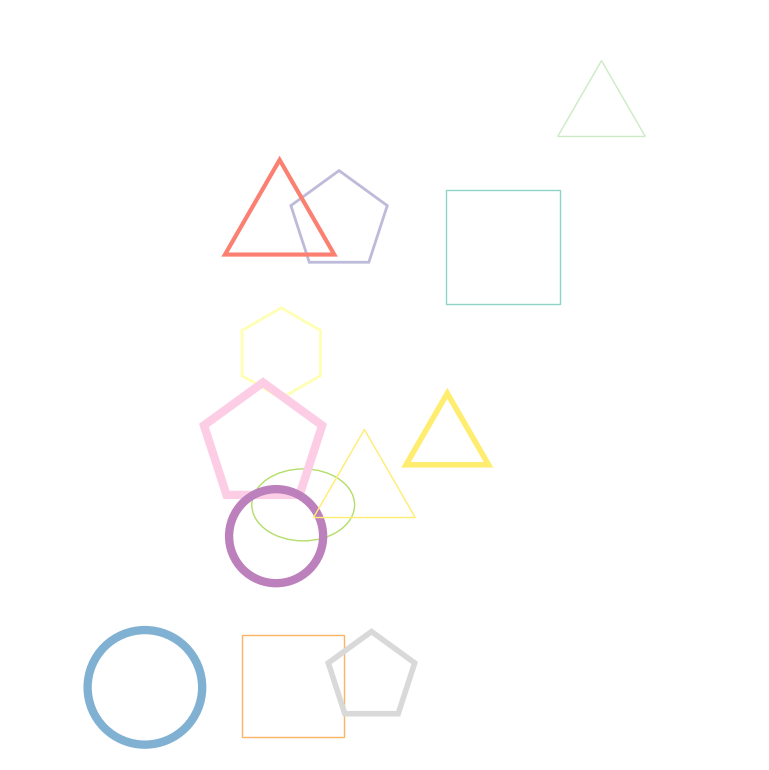[{"shape": "square", "thickness": 0.5, "radius": 0.37, "center": [0.653, 0.679]}, {"shape": "hexagon", "thickness": 1, "radius": 0.29, "center": [0.365, 0.542]}, {"shape": "pentagon", "thickness": 1, "radius": 0.33, "center": [0.44, 0.713]}, {"shape": "triangle", "thickness": 1.5, "radius": 0.41, "center": [0.363, 0.71]}, {"shape": "circle", "thickness": 3, "radius": 0.37, "center": [0.188, 0.107]}, {"shape": "square", "thickness": 0.5, "radius": 0.33, "center": [0.38, 0.11]}, {"shape": "oval", "thickness": 0.5, "radius": 0.33, "center": [0.394, 0.344]}, {"shape": "pentagon", "thickness": 3, "radius": 0.4, "center": [0.342, 0.423]}, {"shape": "pentagon", "thickness": 2, "radius": 0.29, "center": [0.482, 0.121]}, {"shape": "circle", "thickness": 3, "radius": 0.31, "center": [0.359, 0.304]}, {"shape": "triangle", "thickness": 0.5, "radius": 0.33, "center": [0.781, 0.856]}, {"shape": "triangle", "thickness": 2, "radius": 0.31, "center": [0.581, 0.427]}, {"shape": "triangle", "thickness": 0.5, "radius": 0.38, "center": [0.473, 0.366]}]